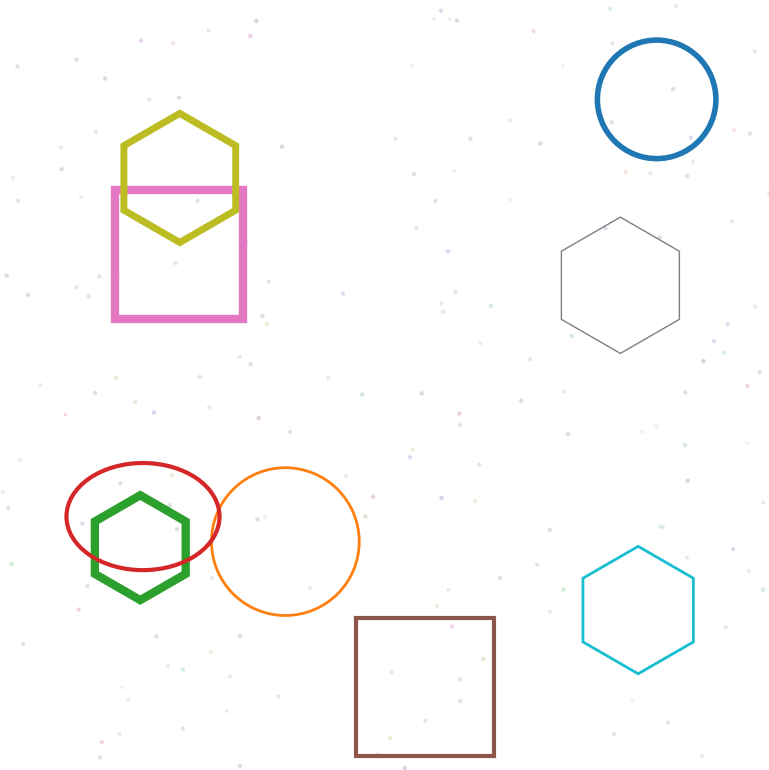[{"shape": "circle", "thickness": 2, "radius": 0.38, "center": [0.853, 0.871]}, {"shape": "circle", "thickness": 1, "radius": 0.48, "center": [0.371, 0.297]}, {"shape": "hexagon", "thickness": 3, "radius": 0.34, "center": [0.182, 0.289]}, {"shape": "oval", "thickness": 1.5, "radius": 0.5, "center": [0.186, 0.329]}, {"shape": "square", "thickness": 1.5, "radius": 0.45, "center": [0.551, 0.108]}, {"shape": "square", "thickness": 3, "radius": 0.42, "center": [0.233, 0.67]}, {"shape": "hexagon", "thickness": 0.5, "radius": 0.44, "center": [0.806, 0.629]}, {"shape": "hexagon", "thickness": 2.5, "radius": 0.42, "center": [0.234, 0.769]}, {"shape": "hexagon", "thickness": 1, "radius": 0.41, "center": [0.829, 0.208]}]